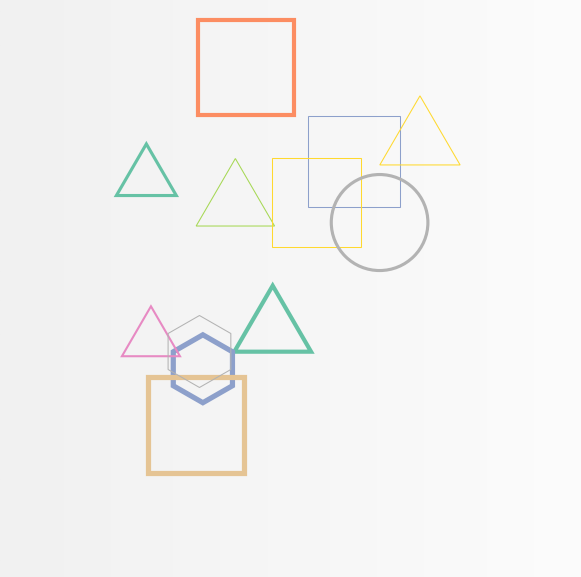[{"shape": "triangle", "thickness": 2, "radius": 0.38, "center": [0.469, 0.428]}, {"shape": "triangle", "thickness": 1.5, "radius": 0.3, "center": [0.252, 0.69]}, {"shape": "square", "thickness": 2, "radius": 0.41, "center": [0.423, 0.882]}, {"shape": "square", "thickness": 0.5, "radius": 0.39, "center": [0.609, 0.72]}, {"shape": "hexagon", "thickness": 2.5, "radius": 0.29, "center": [0.349, 0.361]}, {"shape": "triangle", "thickness": 1, "radius": 0.29, "center": [0.26, 0.411]}, {"shape": "triangle", "thickness": 0.5, "radius": 0.39, "center": [0.405, 0.647]}, {"shape": "square", "thickness": 0.5, "radius": 0.39, "center": [0.545, 0.648]}, {"shape": "triangle", "thickness": 0.5, "radius": 0.4, "center": [0.723, 0.753]}, {"shape": "square", "thickness": 2.5, "radius": 0.41, "center": [0.337, 0.263]}, {"shape": "hexagon", "thickness": 0.5, "radius": 0.31, "center": [0.343, 0.39]}, {"shape": "circle", "thickness": 1.5, "radius": 0.42, "center": [0.653, 0.614]}]